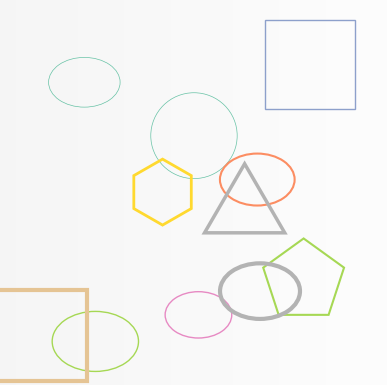[{"shape": "circle", "thickness": 0.5, "radius": 0.56, "center": [0.501, 0.648]}, {"shape": "oval", "thickness": 0.5, "radius": 0.46, "center": [0.218, 0.786]}, {"shape": "oval", "thickness": 1.5, "radius": 0.48, "center": [0.664, 0.534]}, {"shape": "square", "thickness": 1, "radius": 0.58, "center": [0.8, 0.833]}, {"shape": "oval", "thickness": 1, "radius": 0.43, "center": [0.512, 0.182]}, {"shape": "oval", "thickness": 1, "radius": 0.56, "center": [0.246, 0.113]}, {"shape": "pentagon", "thickness": 1.5, "radius": 0.55, "center": [0.784, 0.271]}, {"shape": "hexagon", "thickness": 2, "radius": 0.43, "center": [0.419, 0.501]}, {"shape": "square", "thickness": 3, "radius": 0.59, "center": [0.106, 0.129]}, {"shape": "triangle", "thickness": 2.5, "radius": 0.6, "center": [0.631, 0.455]}, {"shape": "oval", "thickness": 3, "radius": 0.52, "center": [0.671, 0.244]}]